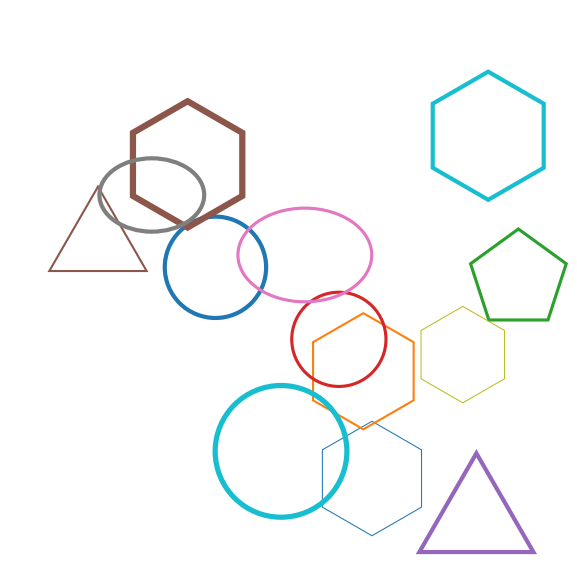[{"shape": "hexagon", "thickness": 0.5, "radius": 0.5, "center": [0.644, 0.171]}, {"shape": "circle", "thickness": 2, "radius": 0.44, "center": [0.373, 0.536]}, {"shape": "hexagon", "thickness": 1, "radius": 0.5, "center": [0.629, 0.356]}, {"shape": "pentagon", "thickness": 1.5, "radius": 0.44, "center": [0.898, 0.516]}, {"shape": "circle", "thickness": 1.5, "radius": 0.41, "center": [0.587, 0.412]}, {"shape": "triangle", "thickness": 2, "radius": 0.57, "center": [0.825, 0.1]}, {"shape": "triangle", "thickness": 1, "radius": 0.49, "center": [0.17, 0.578]}, {"shape": "hexagon", "thickness": 3, "radius": 0.55, "center": [0.325, 0.714]}, {"shape": "oval", "thickness": 1.5, "radius": 0.58, "center": [0.528, 0.558]}, {"shape": "oval", "thickness": 2, "radius": 0.45, "center": [0.263, 0.662]}, {"shape": "hexagon", "thickness": 0.5, "radius": 0.42, "center": [0.801, 0.385]}, {"shape": "hexagon", "thickness": 2, "radius": 0.55, "center": [0.845, 0.764]}, {"shape": "circle", "thickness": 2.5, "radius": 0.57, "center": [0.487, 0.218]}]